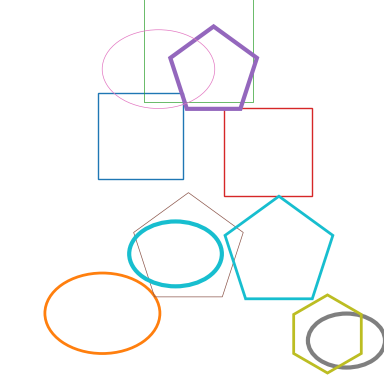[{"shape": "square", "thickness": 1, "radius": 0.55, "center": [0.364, 0.646]}, {"shape": "oval", "thickness": 2, "radius": 0.75, "center": [0.266, 0.186]}, {"shape": "square", "thickness": 0.5, "radius": 0.71, "center": [0.515, 0.877]}, {"shape": "square", "thickness": 1, "radius": 0.57, "center": [0.696, 0.605]}, {"shape": "pentagon", "thickness": 3, "radius": 0.59, "center": [0.555, 0.813]}, {"shape": "pentagon", "thickness": 0.5, "radius": 0.75, "center": [0.489, 0.35]}, {"shape": "oval", "thickness": 0.5, "radius": 0.73, "center": [0.412, 0.82]}, {"shape": "oval", "thickness": 3, "radius": 0.5, "center": [0.9, 0.115]}, {"shape": "hexagon", "thickness": 2, "radius": 0.51, "center": [0.851, 0.133]}, {"shape": "pentagon", "thickness": 2, "radius": 0.74, "center": [0.725, 0.343]}, {"shape": "oval", "thickness": 3, "radius": 0.6, "center": [0.456, 0.341]}]